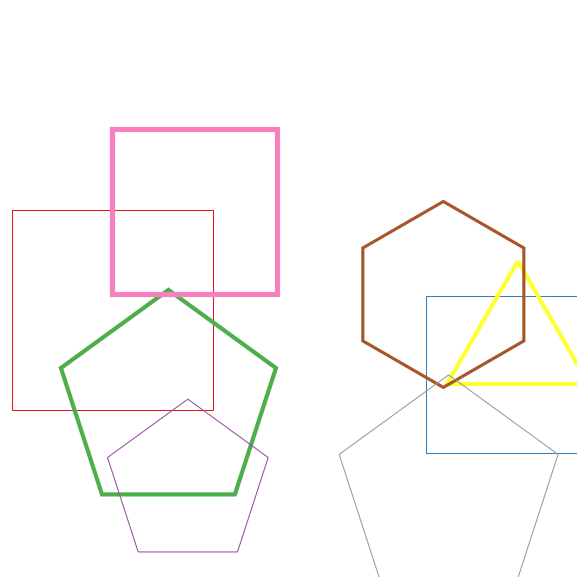[{"shape": "square", "thickness": 0.5, "radius": 0.87, "center": [0.194, 0.462]}, {"shape": "square", "thickness": 0.5, "radius": 0.68, "center": [0.874, 0.35]}, {"shape": "pentagon", "thickness": 2, "radius": 0.98, "center": [0.292, 0.301]}, {"shape": "pentagon", "thickness": 0.5, "radius": 0.73, "center": [0.325, 0.162]}, {"shape": "triangle", "thickness": 2, "radius": 0.71, "center": [0.897, 0.405]}, {"shape": "hexagon", "thickness": 1.5, "radius": 0.8, "center": [0.768, 0.489]}, {"shape": "square", "thickness": 2.5, "radius": 0.71, "center": [0.336, 0.633]}, {"shape": "pentagon", "thickness": 0.5, "radius": 1.0, "center": [0.777, 0.151]}]